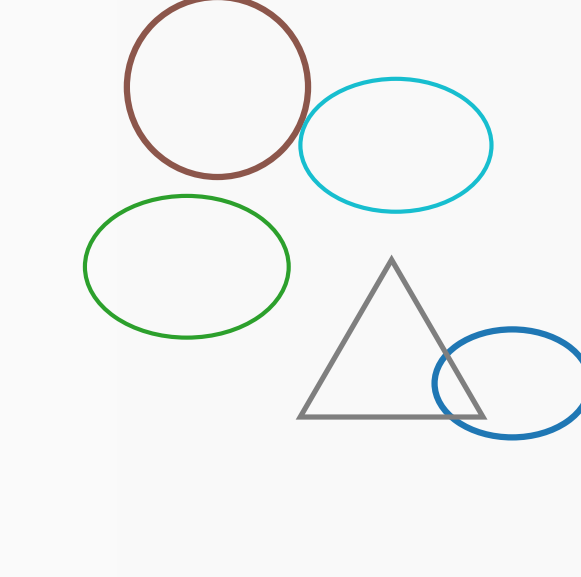[{"shape": "oval", "thickness": 3, "radius": 0.67, "center": [0.881, 0.335]}, {"shape": "oval", "thickness": 2, "radius": 0.88, "center": [0.321, 0.537]}, {"shape": "circle", "thickness": 3, "radius": 0.78, "center": [0.374, 0.848]}, {"shape": "triangle", "thickness": 2.5, "radius": 0.91, "center": [0.674, 0.368]}, {"shape": "oval", "thickness": 2, "radius": 0.82, "center": [0.681, 0.748]}]